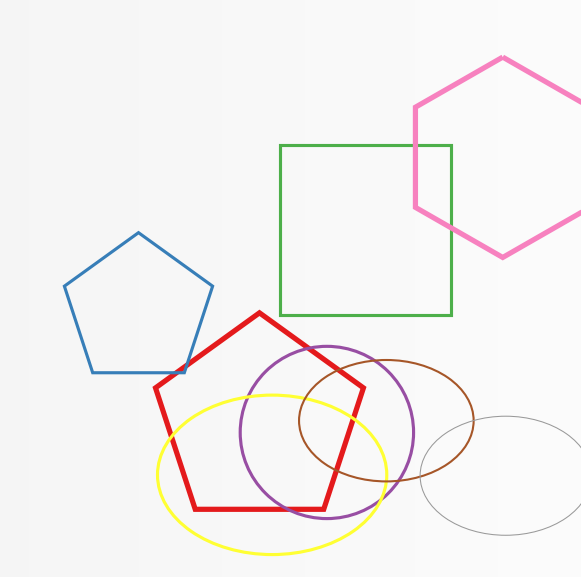[{"shape": "pentagon", "thickness": 2.5, "radius": 0.94, "center": [0.446, 0.269]}, {"shape": "pentagon", "thickness": 1.5, "radius": 0.67, "center": [0.238, 0.462]}, {"shape": "square", "thickness": 1.5, "radius": 0.74, "center": [0.629, 0.602]}, {"shape": "circle", "thickness": 1.5, "radius": 0.75, "center": [0.562, 0.25]}, {"shape": "oval", "thickness": 1.5, "radius": 0.99, "center": [0.468, 0.177]}, {"shape": "oval", "thickness": 1, "radius": 0.75, "center": [0.665, 0.271]}, {"shape": "hexagon", "thickness": 2.5, "radius": 0.87, "center": [0.865, 0.727]}, {"shape": "oval", "thickness": 0.5, "radius": 0.74, "center": [0.87, 0.175]}]